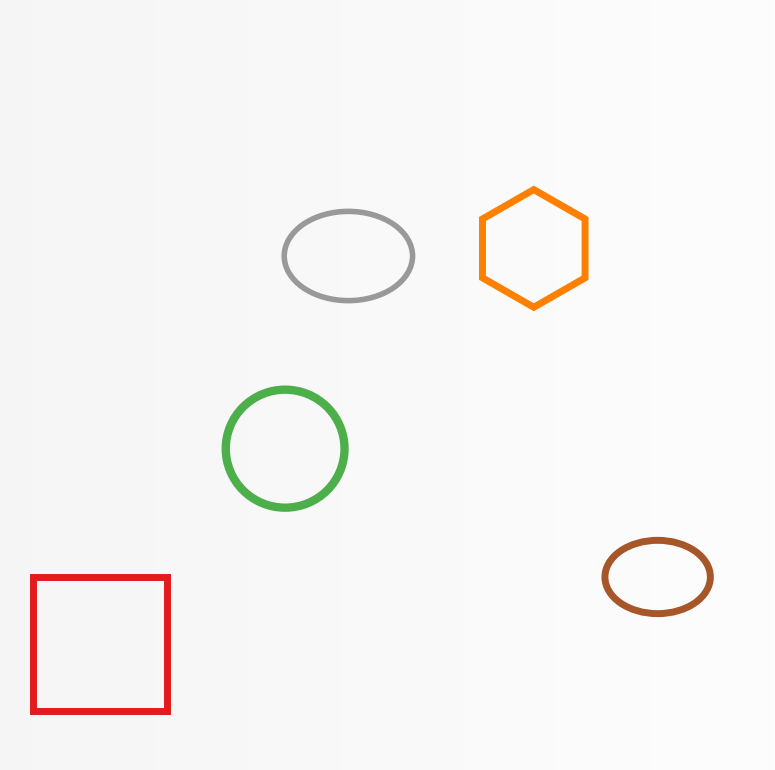[{"shape": "square", "thickness": 2.5, "radius": 0.43, "center": [0.129, 0.164]}, {"shape": "circle", "thickness": 3, "radius": 0.38, "center": [0.368, 0.417]}, {"shape": "hexagon", "thickness": 2.5, "radius": 0.38, "center": [0.689, 0.677]}, {"shape": "oval", "thickness": 2.5, "radius": 0.34, "center": [0.849, 0.251]}, {"shape": "oval", "thickness": 2, "radius": 0.41, "center": [0.45, 0.668]}]